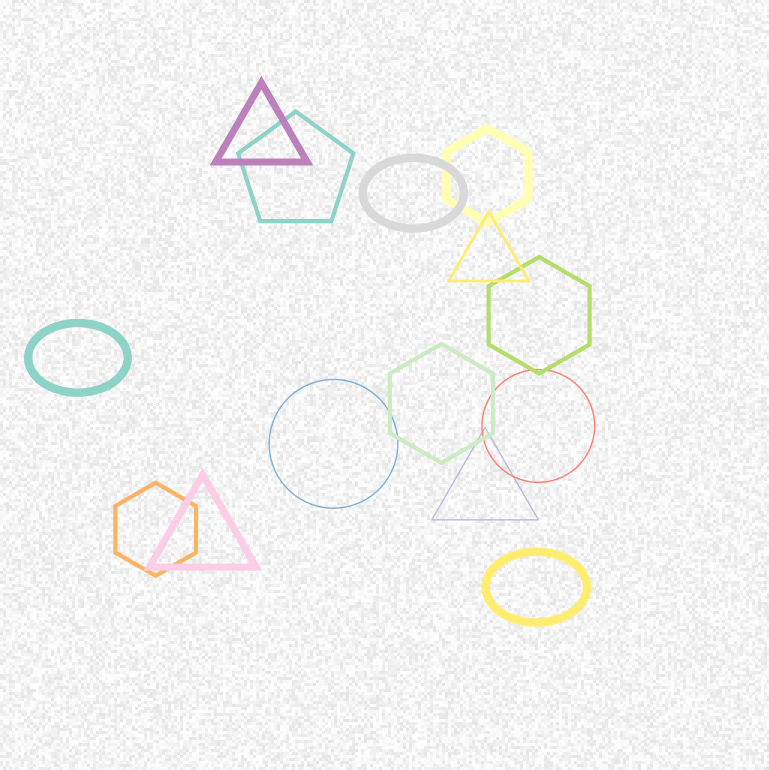[{"shape": "oval", "thickness": 3, "radius": 0.32, "center": [0.101, 0.535]}, {"shape": "pentagon", "thickness": 1.5, "radius": 0.39, "center": [0.384, 0.777]}, {"shape": "hexagon", "thickness": 3, "radius": 0.31, "center": [0.633, 0.772]}, {"shape": "triangle", "thickness": 0.5, "radius": 0.4, "center": [0.63, 0.365]}, {"shape": "circle", "thickness": 0.5, "radius": 0.37, "center": [0.699, 0.447]}, {"shape": "circle", "thickness": 0.5, "radius": 0.42, "center": [0.433, 0.424]}, {"shape": "hexagon", "thickness": 1.5, "radius": 0.3, "center": [0.202, 0.313]}, {"shape": "hexagon", "thickness": 1.5, "radius": 0.38, "center": [0.7, 0.591]}, {"shape": "triangle", "thickness": 2.5, "radius": 0.4, "center": [0.263, 0.304]}, {"shape": "oval", "thickness": 3, "radius": 0.33, "center": [0.537, 0.749]}, {"shape": "triangle", "thickness": 2.5, "radius": 0.34, "center": [0.339, 0.824]}, {"shape": "hexagon", "thickness": 1.5, "radius": 0.39, "center": [0.573, 0.476]}, {"shape": "oval", "thickness": 3, "radius": 0.33, "center": [0.697, 0.238]}, {"shape": "triangle", "thickness": 1, "radius": 0.3, "center": [0.635, 0.665]}]